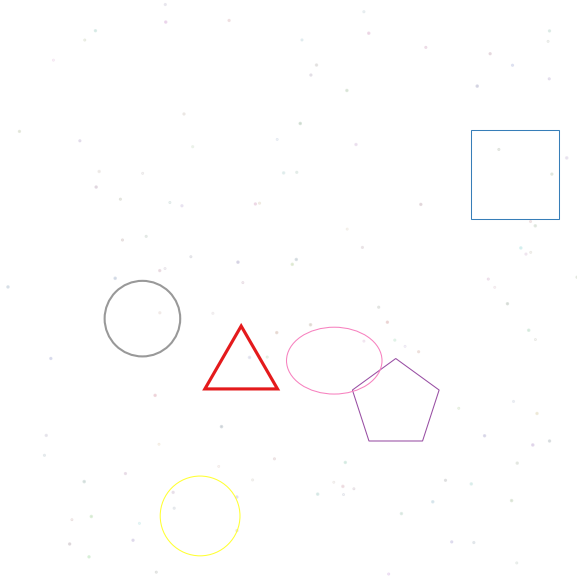[{"shape": "triangle", "thickness": 1.5, "radius": 0.36, "center": [0.418, 0.362]}, {"shape": "square", "thickness": 0.5, "radius": 0.38, "center": [0.892, 0.697]}, {"shape": "pentagon", "thickness": 0.5, "radius": 0.39, "center": [0.685, 0.299]}, {"shape": "circle", "thickness": 0.5, "radius": 0.35, "center": [0.346, 0.106]}, {"shape": "oval", "thickness": 0.5, "radius": 0.41, "center": [0.579, 0.375]}, {"shape": "circle", "thickness": 1, "radius": 0.33, "center": [0.247, 0.447]}]